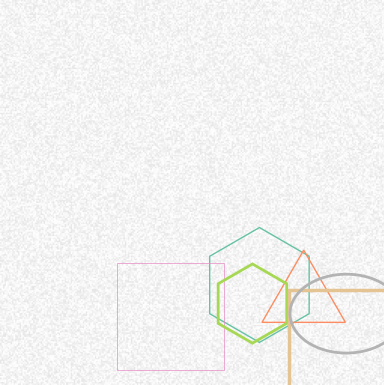[{"shape": "hexagon", "thickness": 1, "radius": 0.75, "center": [0.674, 0.26]}, {"shape": "triangle", "thickness": 1, "radius": 0.63, "center": [0.789, 0.225]}, {"shape": "square", "thickness": 0.5, "radius": 0.7, "center": [0.443, 0.178]}, {"shape": "hexagon", "thickness": 2, "radius": 0.51, "center": [0.656, 0.212]}, {"shape": "square", "thickness": 2.5, "radius": 0.65, "center": [0.881, 0.116]}, {"shape": "oval", "thickness": 2, "radius": 0.73, "center": [0.899, 0.185]}]